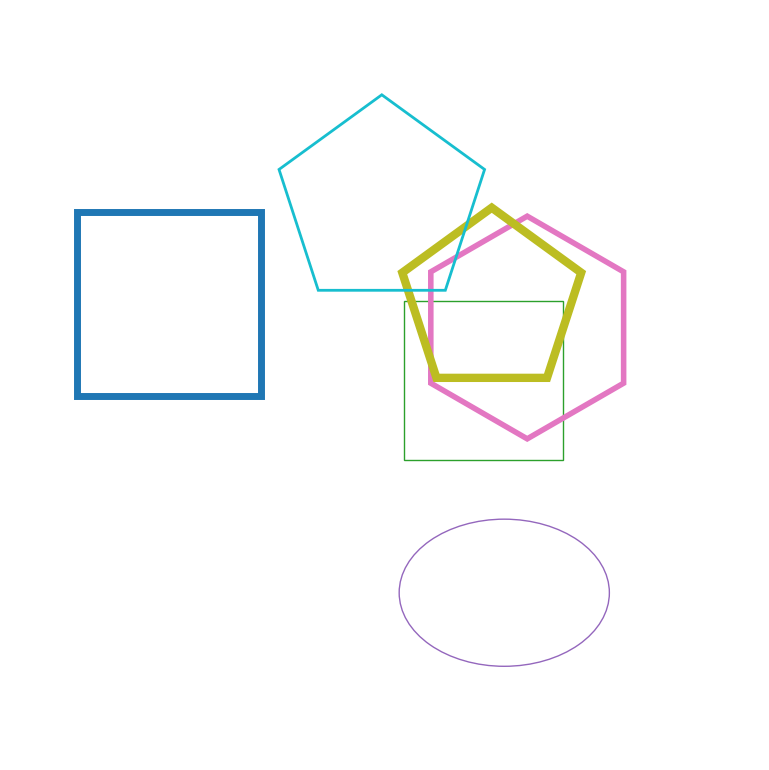[{"shape": "square", "thickness": 2.5, "radius": 0.6, "center": [0.219, 0.605]}, {"shape": "square", "thickness": 0.5, "radius": 0.52, "center": [0.628, 0.505]}, {"shape": "oval", "thickness": 0.5, "radius": 0.68, "center": [0.655, 0.23]}, {"shape": "hexagon", "thickness": 2, "radius": 0.72, "center": [0.685, 0.575]}, {"shape": "pentagon", "thickness": 3, "radius": 0.61, "center": [0.639, 0.608]}, {"shape": "pentagon", "thickness": 1, "radius": 0.7, "center": [0.496, 0.737]}]